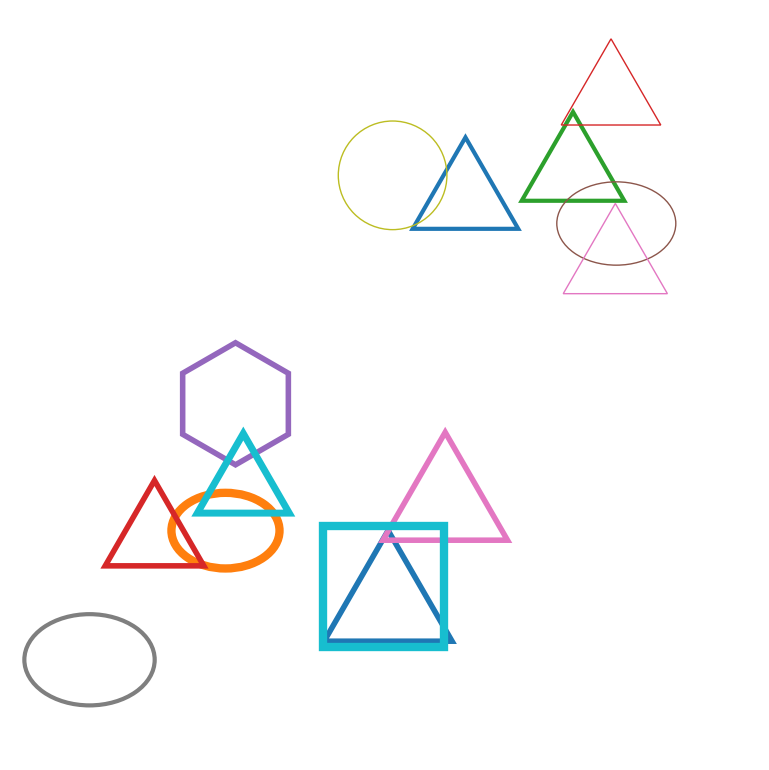[{"shape": "triangle", "thickness": 1.5, "radius": 0.4, "center": [0.604, 0.742]}, {"shape": "triangle", "thickness": 2, "radius": 0.48, "center": [0.504, 0.215]}, {"shape": "oval", "thickness": 3, "radius": 0.35, "center": [0.293, 0.311]}, {"shape": "triangle", "thickness": 1.5, "radius": 0.38, "center": [0.744, 0.778]}, {"shape": "triangle", "thickness": 2, "radius": 0.37, "center": [0.201, 0.302]}, {"shape": "triangle", "thickness": 0.5, "radius": 0.37, "center": [0.794, 0.875]}, {"shape": "hexagon", "thickness": 2, "radius": 0.4, "center": [0.306, 0.476]}, {"shape": "oval", "thickness": 0.5, "radius": 0.39, "center": [0.8, 0.71]}, {"shape": "triangle", "thickness": 0.5, "radius": 0.39, "center": [0.799, 0.658]}, {"shape": "triangle", "thickness": 2, "radius": 0.47, "center": [0.578, 0.345]}, {"shape": "oval", "thickness": 1.5, "radius": 0.42, "center": [0.116, 0.143]}, {"shape": "circle", "thickness": 0.5, "radius": 0.35, "center": [0.51, 0.772]}, {"shape": "triangle", "thickness": 2.5, "radius": 0.34, "center": [0.316, 0.368]}, {"shape": "square", "thickness": 3, "radius": 0.39, "center": [0.498, 0.239]}]